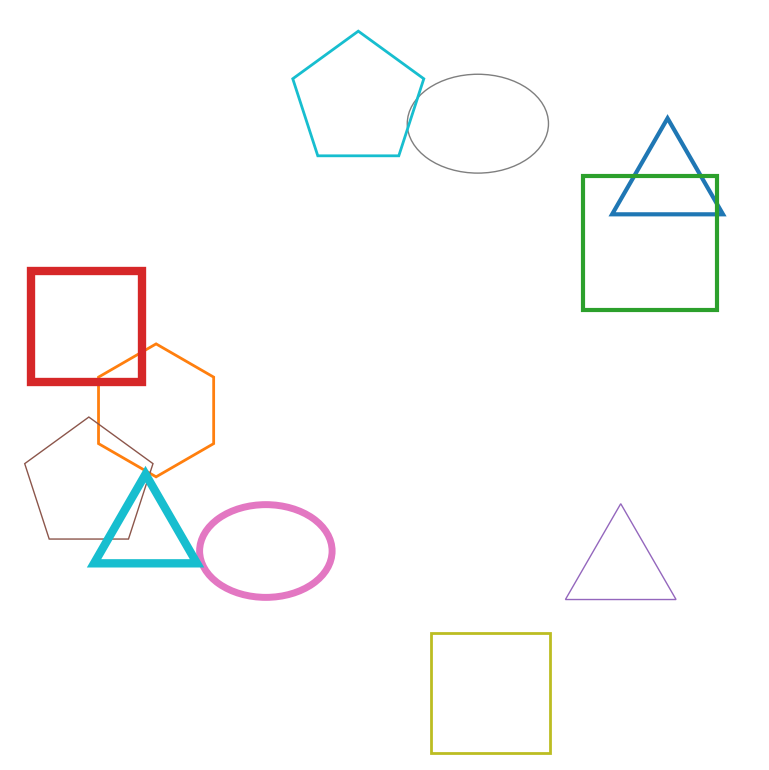[{"shape": "triangle", "thickness": 1.5, "radius": 0.42, "center": [0.867, 0.763]}, {"shape": "hexagon", "thickness": 1, "radius": 0.43, "center": [0.203, 0.467]}, {"shape": "square", "thickness": 1.5, "radius": 0.43, "center": [0.844, 0.684]}, {"shape": "square", "thickness": 3, "radius": 0.36, "center": [0.112, 0.576]}, {"shape": "triangle", "thickness": 0.5, "radius": 0.41, "center": [0.806, 0.263]}, {"shape": "pentagon", "thickness": 0.5, "radius": 0.44, "center": [0.115, 0.371]}, {"shape": "oval", "thickness": 2.5, "radius": 0.43, "center": [0.345, 0.284]}, {"shape": "oval", "thickness": 0.5, "radius": 0.46, "center": [0.621, 0.839]}, {"shape": "square", "thickness": 1, "radius": 0.39, "center": [0.637, 0.1]}, {"shape": "pentagon", "thickness": 1, "radius": 0.45, "center": [0.465, 0.87]}, {"shape": "triangle", "thickness": 3, "radius": 0.39, "center": [0.189, 0.307]}]